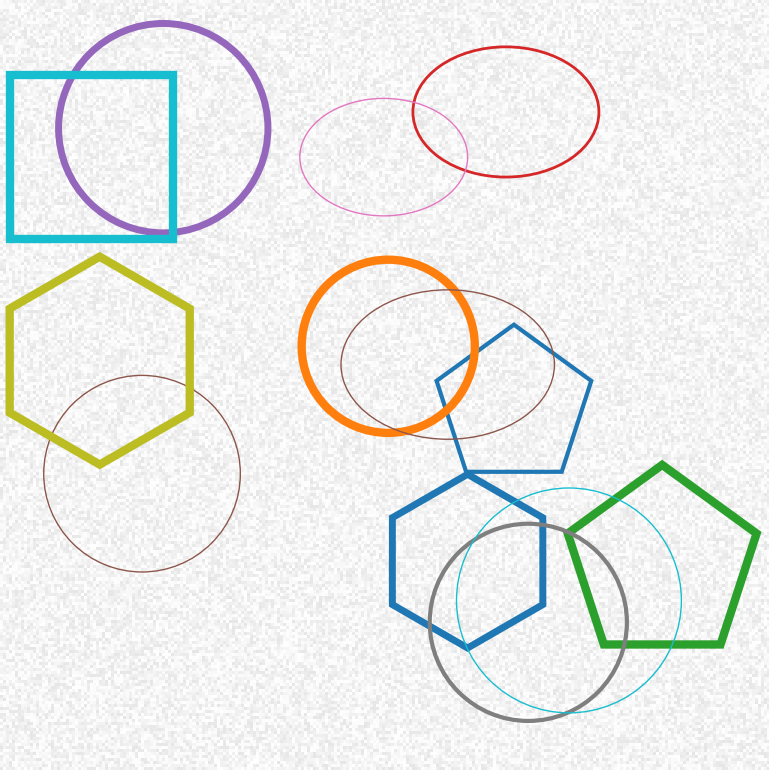[{"shape": "pentagon", "thickness": 1.5, "radius": 0.53, "center": [0.667, 0.473]}, {"shape": "hexagon", "thickness": 2.5, "radius": 0.56, "center": [0.607, 0.271]}, {"shape": "circle", "thickness": 3, "radius": 0.56, "center": [0.504, 0.55]}, {"shape": "pentagon", "thickness": 3, "radius": 0.64, "center": [0.86, 0.267]}, {"shape": "oval", "thickness": 1, "radius": 0.6, "center": [0.657, 0.855]}, {"shape": "circle", "thickness": 2.5, "radius": 0.68, "center": [0.212, 0.834]}, {"shape": "circle", "thickness": 0.5, "radius": 0.64, "center": [0.184, 0.385]}, {"shape": "oval", "thickness": 0.5, "radius": 0.69, "center": [0.581, 0.527]}, {"shape": "oval", "thickness": 0.5, "radius": 0.54, "center": [0.498, 0.796]}, {"shape": "circle", "thickness": 1.5, "radius": 0.64, "center": [0.686, 0.192]}, {"shape": "hexagon", "thickness": 3, "radius": 0.68, "center": [0.129, 0.532]}, {"shape": "square", "thickness": 3, "radius": 0.53, "center": [0.118, 0.796]}, {"shape": "circle", "thickness": 0.5, "radius": 0.73, "center": [0.739, 0.22]}]